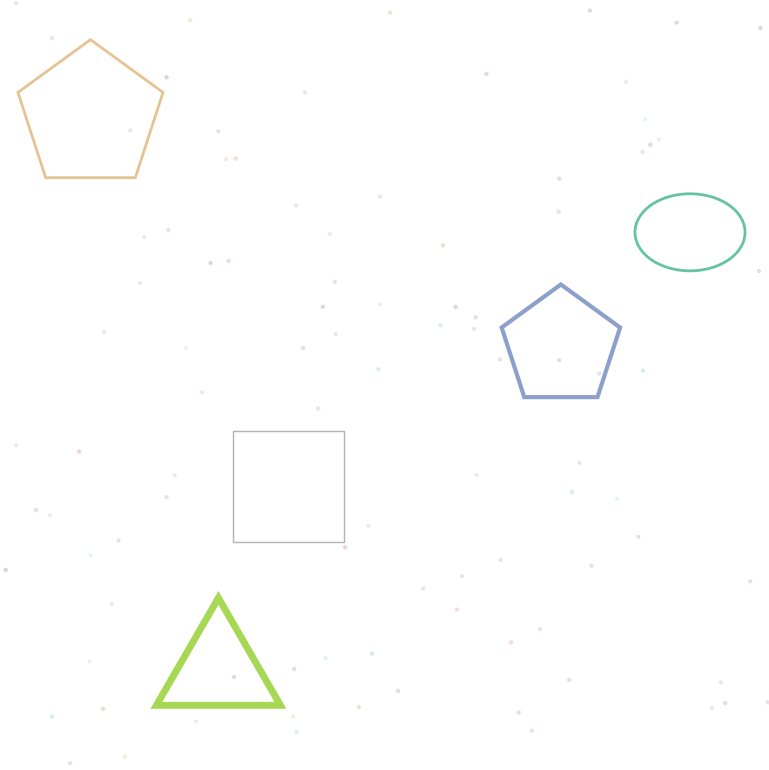[{"shape": "oval", "thickness": 1, "radius": 0.36, "center": [0.896, 0.698]}, {"shape": "pentagon", "thickness": 1.5, "radius": 0.4, "center": [0.728, 0.55]}, {"shape": "triangle", "thickness": 2.5, "radius": 0.46, "center": [0.284, 0.131]}, {"shape": "pentagon", "thickness": 1, "radius": 0.5, "center": [0.118, 0.849]}, {"shape": "square", "thickness": 0.5, "radius": 0.36, "center": [0.374, 0.368]}]